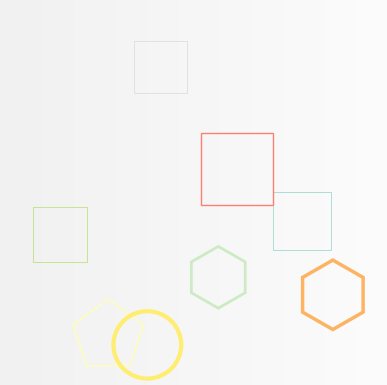[{"shape": "square", "thickness": 0.5, "radius": 0.37, "center": [0.779, 0.425]}, {"shape": "pentagon", "thickness": 1, "radius": 0.48, "center": [0.279, 0.127]}, {"shape": "square", "thickness": 1, "radius": 0.47, "center": [0.611, 0.56]}, {"shape": "hexagon", "thickness": 2.5, "radius": 0.45, "center": [0.859, 0.234]}, {"shape": "square", "thickness": 0.5, "radius": 0.35, "center": [0.155, 0.391]}, {"shape": "square", "thickness": 0.5, "radius": 0.34, "center": [0.414, 0.825]}, {"shape": "hexagon", "thickness": 2, "radius": 0.4, "center": [0.563, 0.28]}, {"shape": "circle", "thickness": 3, "radius": 0.44, "center": [0.38, 0.104]}]